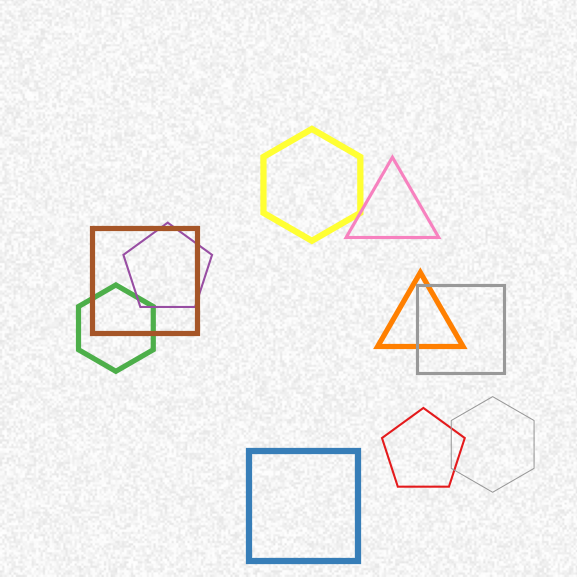[{"shape": "pentagon", "thickness": 1, "radius": 0.38, "center": [0.733, 0.217]}, {"shape": "square", "thickness": 3, "radius": 0.47, "center": [0.526, 0.123]}, {"shape": "hexagon", "thickness": 2.5, "radius": 0.37, "center": [0.201, 0.431]}, {"shape": "pentagon", "thickness": 1, "radius": 0.4, "center": [0.29, 0.533]}, {"shape": "triangle", "thickness": 2.5, "radius": 0.43, "center": [0.728, 0.442]}, {"shape": "hexagon", "thickness": 3, "radius": 0.48, "center": [0.54, 0.679]}, {"shape": "square", "thickness": 2.5, "radius": 0.45, "center": [0.25, 0.513]}, {"shape": "triangle", "thickness": 1.5, "radius": 0.46, "center": [0.68, 0.634]}, {"shape": "square", "thickness": 1.5, "radius": 0.38, "center": [0.797, 0.429]}, {"shape": "hexagon", "thickness": 0.5, "radius": 0.41, "center": [0.853, 0.23]}]